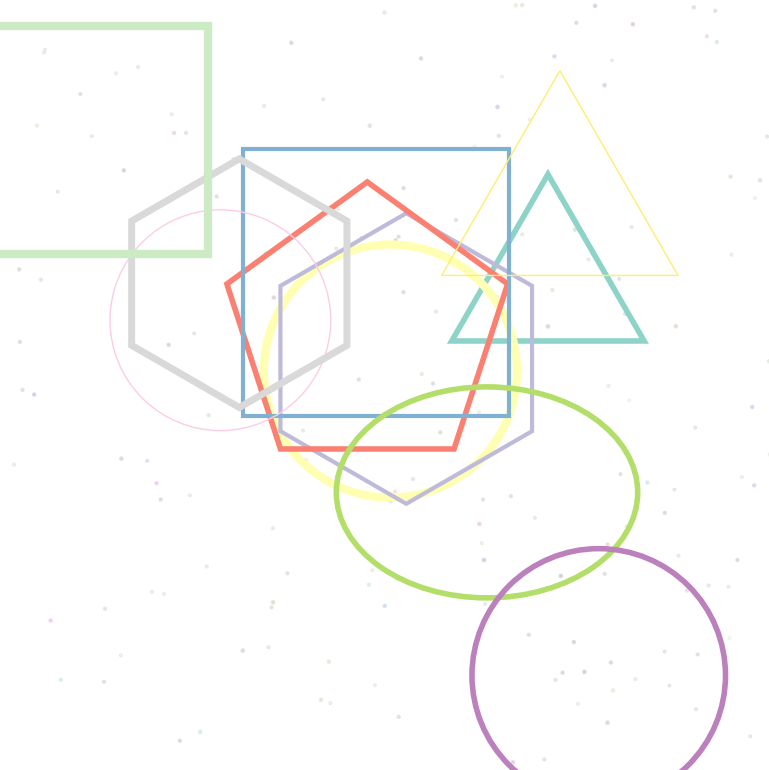[{"shape": "triangle", "thickness": 2, "radius": 0.72, "center": [0.712, 0.629]}, {"shape": "circle", "thickness": 3, "radius": 0.82, "center": [0.507, 0.518]}, {"shape": "hexagon", "thickness": 1.5, "radius": 0.94, "center": [0.528, 0.534]}, {"shape": "pentagon", "thickness": 2, "radius": 0.96, "center": [0.477, 0.572]}, {"shape": "square", "thickness": 1.5, "radius": 0.87, "center": [0.488, 0.633]}, {"shape": "oval", "thickness": 2, "radius": 0.98, "center": [0.632, 0.361]}, {"shape": "circle", "thickness": 0.5, "radius": 0.72, "center": [0.286, 0.584]}, {"shape": "hexagon", "thickness": 2.5, "radius": 0.81, "center": [0.311, 0.632]}, {"shape": "circle", "thickness": 2, "radius": 0.82, "center": [0.778, 0.123]}, {"shape": "square", "thickness": 3, "radius": 0.74, "center": [0.122, 0.818]}, {"shape": "triangle", "thickness": 0.5, "radius": 0.89, "center": [0.727, 0.731]}]